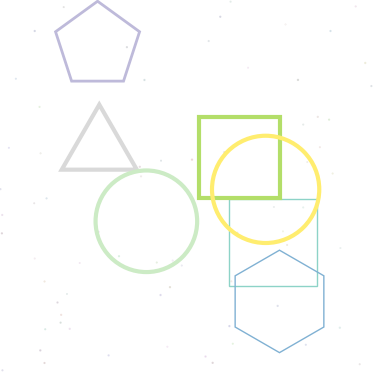[{"shape": "square", "thickness": 1, "radius": 0.57, "center": [0.709, 0.371]}, {"shape": "pentagon", "thickness": 2, "radius": 0.57, "center": [0.253, 0.882]}, {"shape": "hexagon", "thickness": 1, "radius": 0.67, "center": [0.726, 0.217]}, {"shape": "square", "thickness": 3, "radius": 0.53, "center": [0.622, 0.592]}, {"shape": "triangle", "thickness": 3, "radius": 0.56, "center": [0.258, 0.616]}, {"shape": "circle", "thickness": 3, "radius": 0.66, "center": [0.38, 0.425]}, {"shape": "circle", "thickness": 3, "radius": 0.7, "center": [0.69, 0.508]}]